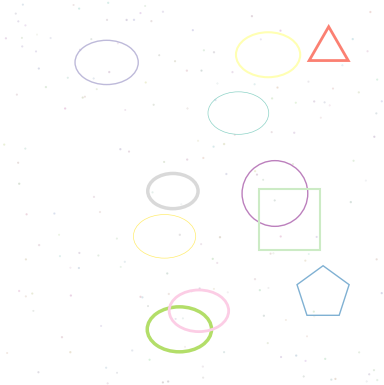[{"shape": "oval", "thickness": 0.5, "radius": 0.39, "center": [0.619, 0.706]}, {"shape": "oval", "thickness": 1.5, "radius": 0.42, "center": [0.696, 0.858]}, {"shape": "oval", "thickness": 1, "radius": 0.41, "center": [0.277, 0.838]}, {"shape": "triangle", "thickness": 2, "radius": 0.29, "center": [0.854, 0.872]}, {"shape": "pentagon", "thickness": 1, "radius": 0.36, "center": [0.839, 0.239]}, {"shape": "oval", "thickness": 2.5, "radius": 0.42, "center": [0.466, 0.145]}, {"shape": "oval", "thickness": 2, "radius": 0.39, "center": [0.517, 0.193]}, {"shape": "oval", "thickness": 2.5, "radius": 0.33, "center": [0.449, 0.504]}, {"shape": "circle", "thickness": 1, "radius": 0.43, "center": [0.714, 0.497]}, {"shape": "square", "thickness": 1.5, "radius": 0.4, "center": [0.752, 0.43]}, {"shape": "oval", "thickness": 0.5, "radius": 0.4, "center": [0.427, 0.386]}]